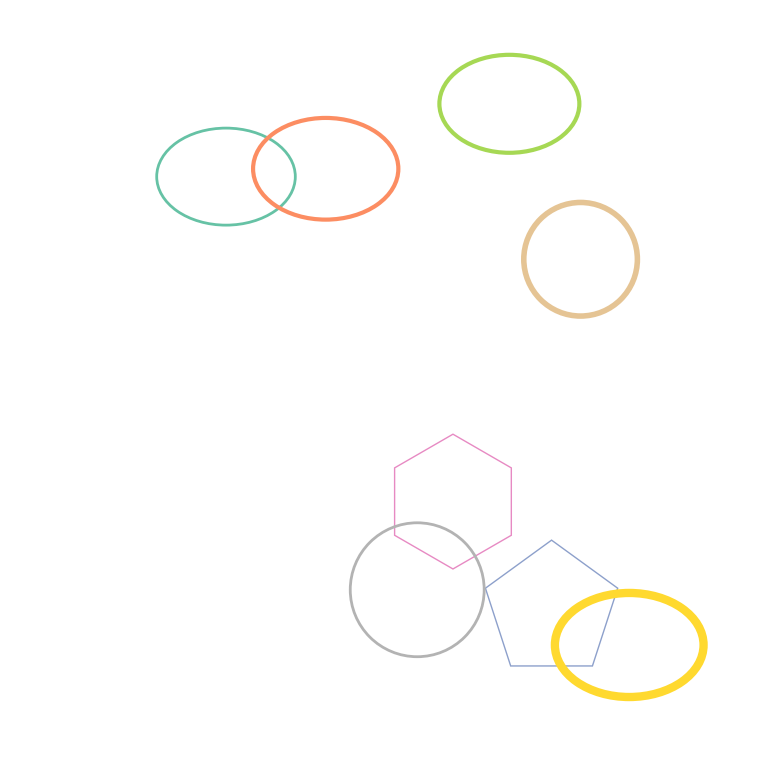[{"shape": "oval", "thickness": 1, "radius": 0.45, "center": [0.294, 0.771]}, {"shape": "oval", "thickness": 1.5, "radius": 0.47, "center": [0.423, 0.781]}, {"shape": "pentagon", "thickness": 0.5, "radius": 0.45, "center": [0.716, 0.208]}, {"shape": "hexagon", "thickness": 0.5, "radius": 0.44, "center": [0.588, 0.349]}, {"shape": "oval", "thickness": 1.5, "radius": 0.45, "center": [0.662, 0.865]}, {"shape": "oval", "thickness": 3, "radius": 0.48, "center": [0.817, 0.162]}, {"shape": "circle", "thickness": 2, "radius": 0.37, "center": [0.754, 0.663]}, {"shape": "circle", "thickness": 1, "radius": 0.43, "center": [0.542, 0.234]}]